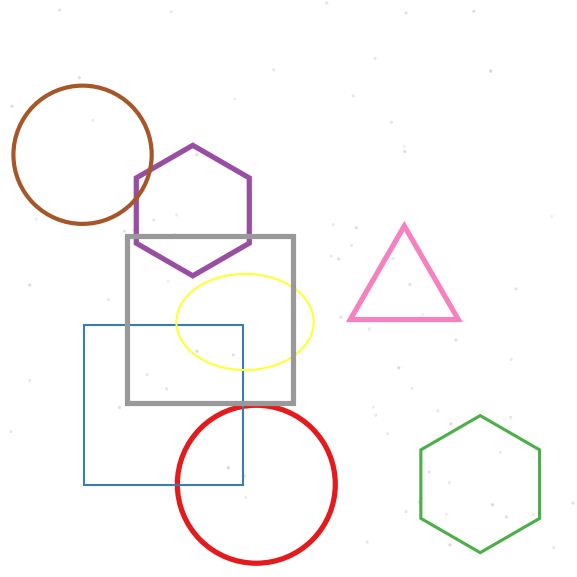[{"shape": "circle", "thickness": 2.5, "radius": 0.68, "center": [0.444, 0.161]}, {"shape": "square", "thickness": 1, "radius": 0.69, "center": [0.282, 0.298]}, {"shape": "hexagon", "thickness": 1.5, "radius": 0.59, "center": [0.832, 0.161]}, {"shape": "hexagon", "thickness": 2.5, "radius": 0.56, "center": [0.334, 0.635]}, {"shape": "oval", "thickness": 1, "radius": 0.59, "center": [0.424, 0.442]}, {"shape": "circle", "thickness": 2, "radius": 0.6, "center": [0.143, 0.731]}, {"shape": "triangle", "thickness": 2.5, "radius": 0.54, "center": [0.7, 0.5]}, {"shape": "square", "thickness": 2.5, "radius": 0.72, "center": [0.364, 0.446]}]